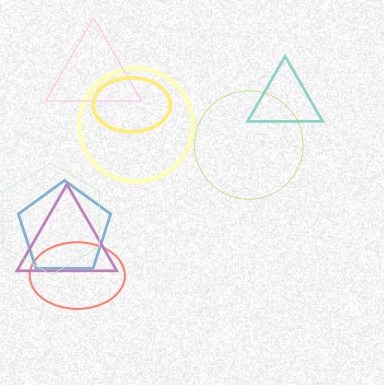[{"shape": "triangle", "thickness": 2, "radius": 0.56, "center": [0.741, 0.741]}, {"shape": "circle", "thickness": 3, "radius": 0.74, "center": [0.353, 0.675]}, {"shape": "oval", "thickness": 1.5, "radius": 0.62, "center": [0.201, 0.284]}, {"shape": "pentagon", "thickness": 2, "radius": 0.63, "center": [0.168, 0.405]}, {"shape": "circle", "thickness": 0.5, "radius": 0.7, "center": [0.646, 0.623]}, {"shape": "triangle", "thickness": 1, "radius": 0.72, "center": [0.243, 0.809]}, {"shape": "triangle", "thickness": 2, "radius": 0.75, "center": [0.174, 0.371]}, {"shape": "hexagon", "thickness": 0.5, "radius": 0.72, "center": [0.133, 0.432]}, {"shape": "oval", "thickness": 2.5, "radius": 0.5, "center": [0.342, 0.728]}]